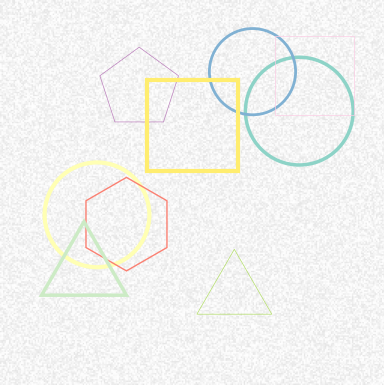[{"shape": "circle", "thickness": 2.5, "radius": 0.7, "center": [0.777, 0.711]}, {"shape": "circle", "thickness": 3, "radius": 0.68, "center": [0.252, 0.442]}, {"shape": "hexagon", "thickness": 1, "radius": 0.61, "center": [0.328, 0.418]}, {"shape": "circle", "thickness": 2, "radius": 0.56, "center": [0.656, 0.814]}, {"shape": "triangle", "thickness": 0.5, "radius": 0.56, "center": [0.609, 0.24]}, {"shape": "square", "thickness": 0.5, "radius": 0.52, "center": [0.817, 0.804]}, {"shape": "pentagon", "thickness": 0.5, "radius": 0.54, "center": [0.362, 0.77]}, {"shape": "triangle", "thickness": 2.5, "radius": 0.64, "center": [0.218, 0.297]}, {"shape": "square", "thickness": 3, "radius": 0.59, "center": [0.5, 0.674]}]